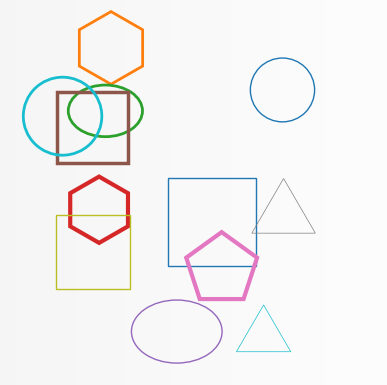[{"shape": "square", "thickness": 1, "radius": 0.57, "center": [0.547, 0.423]}, {"shape": "circle", "thickness": 1, "radius": 0.41, "center": [0.729, 0.766]}, {"shape": "hexagon", "thickness": 2, "radius": 0.47, "center": [0.286, 0.876]}, {"shape": "oval", "thickness": 2, "radius": 0.48, "center": [0.272, 0.712]}, {"shape": "hexagon", "thickness": 3, "radius": 0.43, "center": [0.256, 0.455]}, {"shape": "oval", "thickness": 1, "radius": 0.58, "center": [0.456, 0.139]}, {"shape": "square", "thickness": 2.5, "radius": 0.46, "center": [0.239, 0.668]}, {"shape": "pentagon", "thickness": 3, "radius": 0.48, "center": [0.572, 0.301]}, {"shape": "triangle", "thickness": 0.5, "radius": 0.47, "center": [0.732, 0.442]}, {"shape": "square", "thickness": 1, "radius": 0.48, "center": [0.24, 0.346]}, {"shape": "circle", "thickness": 2, "radius": 0.51, "center": [0.161, 0.698]}, {"shape": "triangle", "thickness": 0.5, "radius": 0.41, "center": [0.68, 0.127]}]